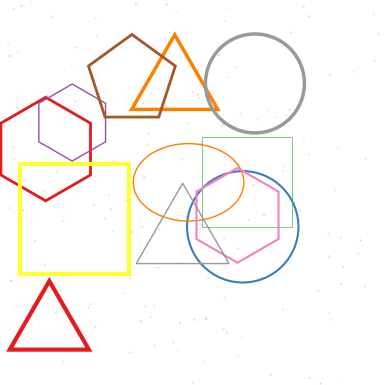[{"shape": "triangle", "thickness": 3, "radius": 0.59, "center": [0.128, 0.151]}, {"shape": "hexagon", "thickness": 2, "radius": 0.67, "center": [0.119, 0.613]}, {"shape": "circle", "thickness": 1.5, "radius": 0.72, "center": [0.631, 0.411]}, {"shape": "square", "thickness": 0.5, "radius": 0.59, "center": [0.642, 0.528]}, {"shape": "hexagon", "thickness": 1, "radius": 0.5, "center": [0.188, 0.682]}, {"shape": "oval", "thickness": 1, "radius": 0.72, "center": [0.49, 0.526]}, {"shape": "triangle", "thickness": 2.5, "radius": 0.65, "center": [0.454, 0.78]}, {"shape": "square", "thickness": 3, "radius": 0.71, "center": [0.194, 0.432]}, {"shape": "pentagon", "thickness": 2, "radius": 0.59, "center": [0.343, 0.792]}, {"shape": "hexagon", "thickness": 1.5, "radius": 0.62, "center": [0.617, 0.441]}, {"shape": "triangle", "thickness": 1, "radius": 0.7, "center": [0.474, 0.385]}, {"shape": "circle", "thickness": 2.5, "radius": 0.64, "center": [0.662, 0.783]}]